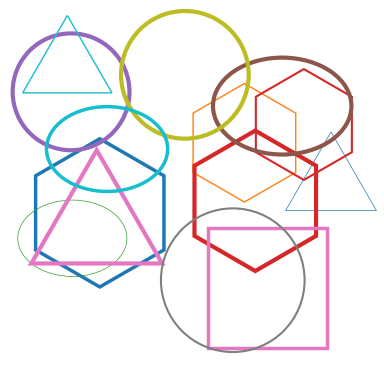[{"shape": "triangle", "thickness": 0.5, "radius": 0.68, "center": [0.86, 0.521]}, {"shape": "hexagon", "thickness": 2.5, "radius": 0.96, "center": [0.259, 0.447]}, {"shape": "hexagon", "thickness": 1, "radius": 0.77, "center": [0.635, 0.629]}, {"shape": "oval", "thickness": 0.5, "radius": 0.71, "center": [0.188, 0.381]}, {"shape": "hexagon", "thickness": 3, "radius": 0.91, "center": [0.663, 0.478]}, {"shape": "hexagon", "thickness": 1.5, "radius": 0.72, "center": [0.789, 0.677]}, {"shape": "circle", "thickness": 3, "radius": 0.76, "center": [0.185, 0.762]}, {"shape": "oval", "thickness": 3, "radius": 0.9, "center": [0.733, 0.725]}, {"shape": "square", "thickness": 2.5, "radius": 0.77, "center": [0.696, 0.252]}, {"shape": "triangle", "thickness": 3, "radius": 0.98, "center": [0.251, 0.414]}, {"shape": "circle", "thickness": 1.5, "radius": 0.93, "center": [0.605, 0.272]}, {"shape": "circle", "thickness": 3, "radius": 0.83, "center": [0.48, 0.806]}, {"shape": "triangle", "thickness": 1, "radius": 0.67, "center": [0.175, 0.826]}, {"shape": "oval", "thickness": 2.5, "radius": 0.79, "center": [0.278, 0.613]}]